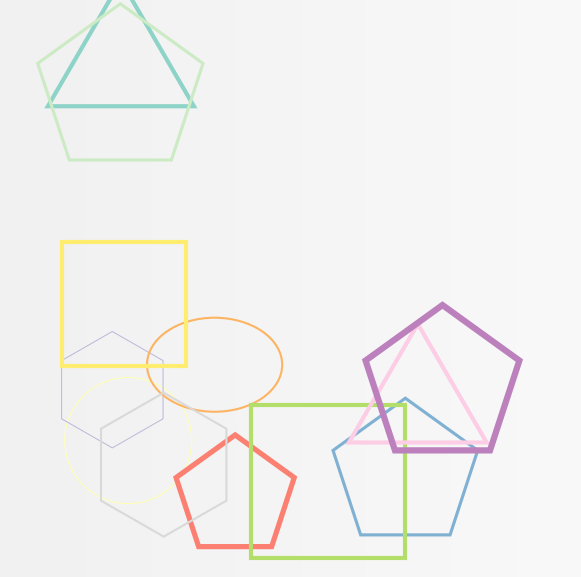[{"shape": "triangle", "thickness": 2, "radius": 0.73, "center": [0.208, 0.888]}, {"shape": "circle", "thickness": 0.5, "radius": 0.55, "center": [0.221, 0.236]}, {"shape": "hexagon", "thickness": 0.5, "radius": 0.5, "center": [0.193, 0.324]}, {"shape": "pentagon", "thickness": 2.5, "radius": 0.53, "center": [0.405, 0.139]}, {"shape": "pentagon", "thickness": 1.5, "radius": 0.65, "center": [0.697, 0.179]}, {"shape": "oval", "thickness": 1, "radius": 0.58, "center": [0.369, 0.368]}, {"shape": "square", "thickness": 2, "radius": 0.66, "center": [0.565, 0.165]}, {"shape": "triangle", "thickness": 2, "radius": 0.68, "center": [0.719, 0.301]}, {"shape": "hexagon", "thickness": 1, "radius": 0.62, "center": [0.282, 0.194]}, {"shape": "pentagon", "thickness": 3, "radius": 0.7, "center": [0.761, 0.332]}, {"shape": "pentagon", "thickness": 1.5, "radius": 0.75, "center": [0.207, 0.843]}, {"shape": "square", "thickness": 2, "radius": 0.54, "center": [0.213, 0.472]}]